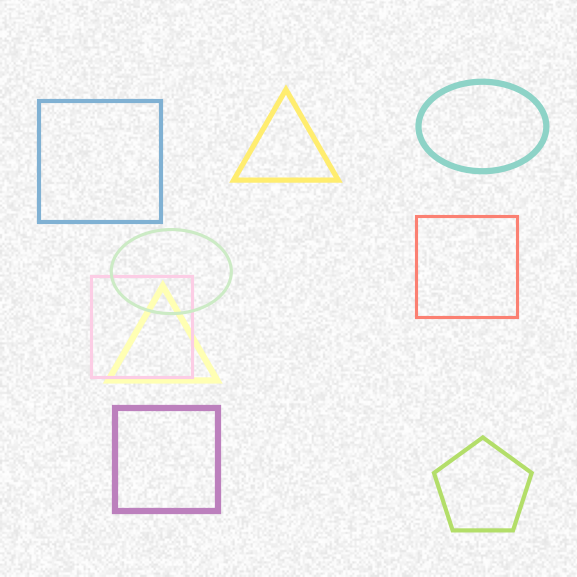[{"shape": "oval", "thickness": 3, "radius": 0.55, "center": [0.835, 0.78]}, {"shape": "triangle", "thickness": 3, "radius": 0.55, "center": [0.282, 0.395]}, {"shape": "square", "thickness": 1.5, "radius": 0.44, "center": [0.808, 0.538]}, {"shape": "square", "thickness": 2, "radius": 0.53, "center": [0.174, 0.719]}, {"shape": "pentagon", "thickness": 2, "radius": 0.44, "center": [0.836, 0.153]}, {"shape": "square", "thickness": 1.5, "radius": 0.44, "center": [0.245, 0.433]}, {"shape": "square", "thickness": 3, "radius": 0.45, "center": [0.289, 0.203]}, {"shape": "oval", "thickness": 1.5, "radius": 0.52, "center": [0.297, 0.529]}, {"shape": "triangle", "thickness": 2.5, "radius": 0.52, "center": [0.495, 0.74]}]